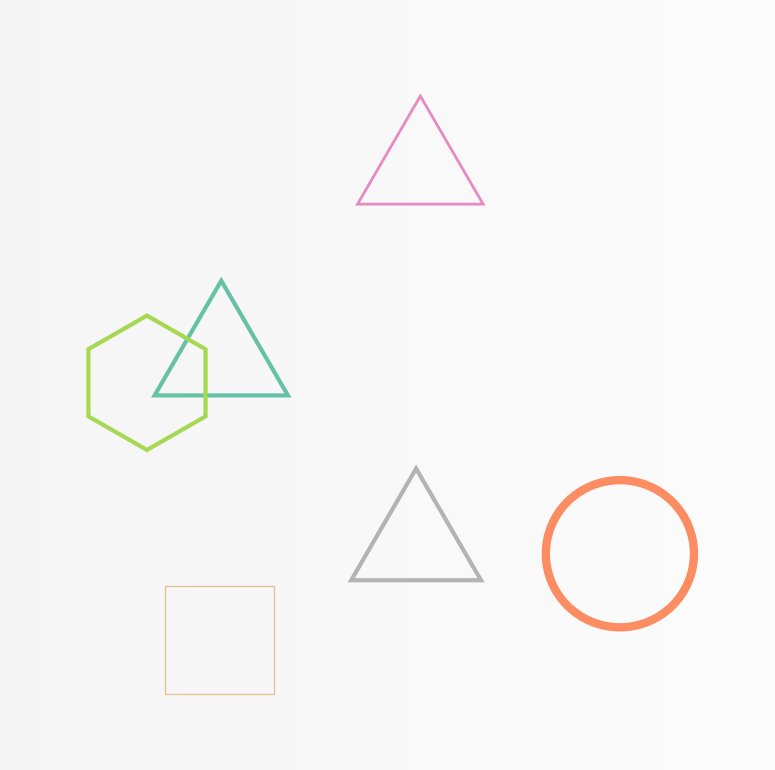[{"shape": "triangle", "thickness": 1.5, "radius": 0.5, "center": [0.286, 0.536]}, {"shape": "circle", "thickness": 3, "radius": 0.48, "center": [0.8, 0.281]}, {"shape": "triangle", "thickness": 1, "radius": 0.47, "center": [0.542, 0.782]}, {"shape": "hexagon", "thickness": 1.5, "radius": 0.44, "center": [0.19, 0.503]}, {"shape": "square", "thickness": 0.5, "radius": 0.35, "center": [0.283, 0.168]}, {"shape": "triangle", "thickness": 1.5, "radius": 0.48, "center": [0.537, 0.295]}]